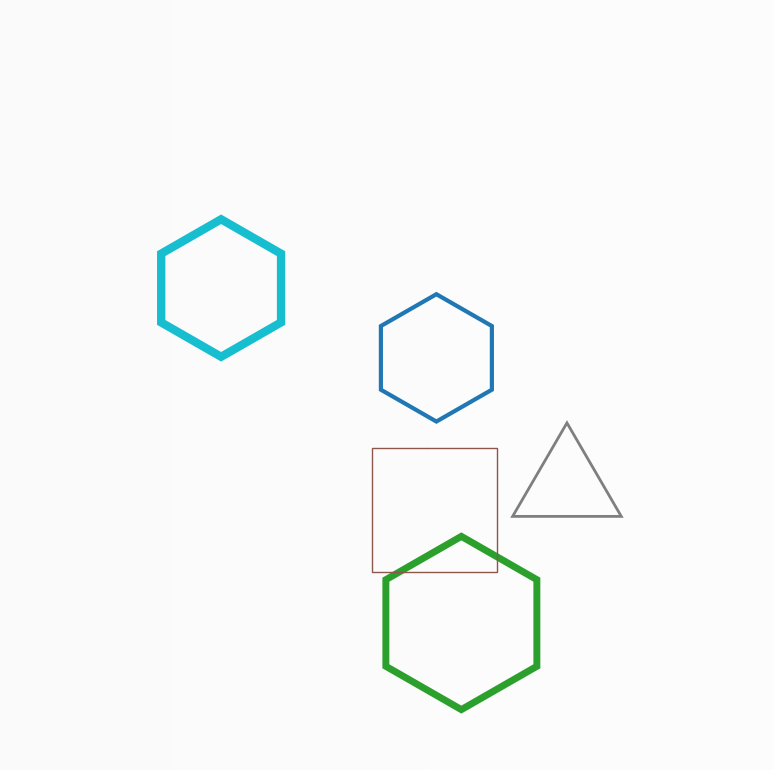[{"shape": "hexagon", "thickness": 1.5, "radius": 0.41, "center": [0.563, 0.535]}, {"shape": "hexagon", "thickness": 2.5, "radius": 0.56, "center": [0.595, 0.191]}, {"shape": "square", "thickness": 0.5, "radius": 0.4, "center": [0.561, 0.338]}, {"shape": "triangle", "thickness": 1, "radius": 0.4, "center": [0.732, 0.37]}, {"shape": "hexagon", "thickness": 3, "radius": 0.45, "center": [0.285, 0.626]}]